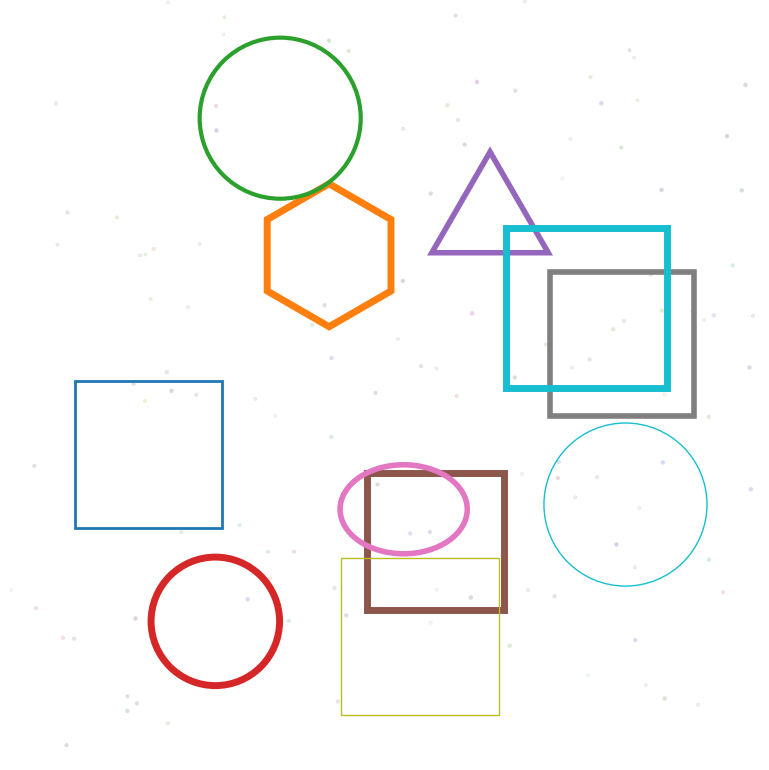[{"shape": "square", "thickness": 1, "radius": 0.48, "center": [0.193, 0.409]}, {"shape": "hexagon", "thickness": 2.5, "radius": 0.46, "center": [0.427, 0.669]}, {"shape": "circle", "thickness": 1.5, "radius": 0.52, "center": [0.364, 0.847]}, {"shape": "circle", "thickness": 2.5, "radius": 0.42, "center": [0.28, 0.193]}, {"shape": "triangle", "thickness": 2, "radius": 0.44, "center": [0.636, 0.715]}, {"shape": "square", "thickness": 2.5, "radius": 0.45, "center": [0.566, 0.296]}, {"shape": "oval", "thickness": 2, "radius": 0.41, "center": [0.524, 0.339]}, {"shape": "square", "thickness": 2, "radius": 0.47, "center": [0.808, 0.553]}, {"shape": "square", "thickness": 0.5, "radius": 0.51, "center": [0.545, 0.174]}, {"shape": "square", "thickness": 2.5, "radius": 0.52, "center": [0.761, 0.6]}, {"shape": "circle", "thickness": 0.5, "radius": 0.53, "center": [0.812, 0.345]}]